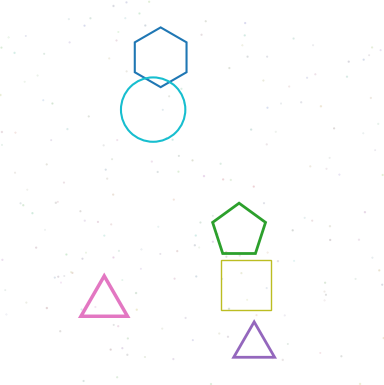[{"shape": "hexagon", "thickness": 1.5, "radius": 0.39, "center": [0.417, 0.851]}, {"shape": "pentagon", "thickness": 2, "radius": 0.36, "center": [0.621, 0.4]}, {"shape": "triangle", "thickness": 2, "radius": 0.31, "center": [0.66, 0.103]}, {"shape": "triangle", "thickness": 2.5, "radius": 0.35, "center": [0.271, 0.213]}, {"shape": "square", "thickness": 1, "radius": 0.32, "center": [0.639, 0.26]}, {"shape": "circle", "thickness": 1.5, "radius": 0.42, "center": [0.398, 0.715]}]